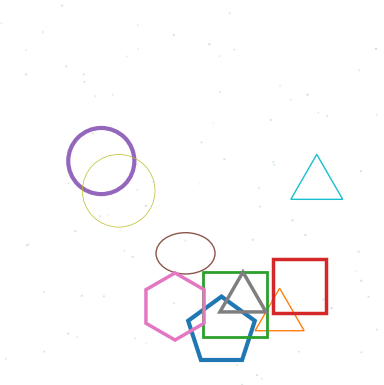[{"shape": "pentagon", "thickness": 3, "radius": 0.46, "center": [0.575, 0.139]}, {"shape": "triangle", "thickness": 1, "radius": 0.37, "center": [0.726, 0.178]}, {"shape": "square", "thickness": 2, "radius": 0.42, "center": [0.61, 0.209]}, {"shape": "square", "thickness": 2.5, "radius": 0.35, "center": [0.779, 0.258]}, {"shape": "circle", "thickness": 3, "radius": 0.43, "center": [0.263, 0.582]}, {"shape": "oval", "thickness": 1, "radius": 0.38, "center": [0.482, 0.342]}, {"shape": "hexagon", "thickness": 2.5, "radius": 0.44, "center": [0.455, 0.204]}, {"shape": "triangle", "thickness": 2.5, "radius": 0.34, "center": [0.631, 0.224]}, {"shape": "circle", "thickness": 0.5, "radius": 0.47, "center": [0.308, 0.504]}, {"shape": "triangle", "thickness": 1, "radius": 0.39, "center": [0.823, 0.521]}]